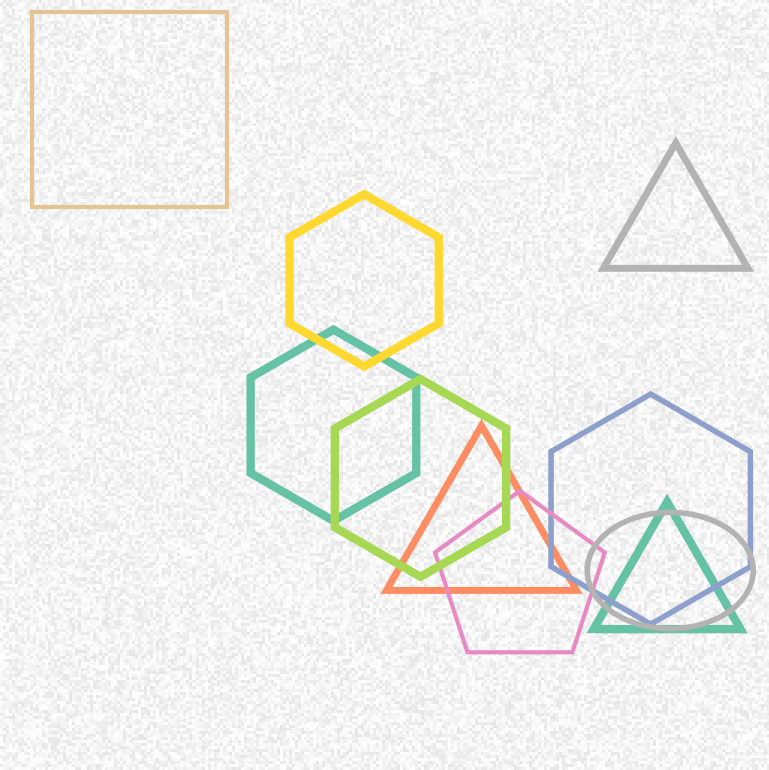[{"shape": "triangle", "thickness": 3, "radius": 0.55, "center": [0.866, 0.238]}, {"shape": "hexagon", "thickness": 3, "radius": 0.62, "center": [0.433, 0.448]}, {"shape": "triangle", "thickness": 2.5, "radius": 0.71, "center": [0.625, 0.305]}, {"shape": "hexagon", "thickness": 2, "radius": 0.75, "center": [0.845, 0.339]}, {"shape": "pentagon", "thickness": 1.5, "radius": 0.58, "center": [0.675, 0.247]}, {"shape": "hexagon", "thickness": 3, "radius": 0.64, "center": [0.546, 0.379]}, {"shape": "hexagon", "thickness": 3, "radius": 0.56, "center": [0.473, 0.636]}, {"shape": "square", "thickness": 1.5, "radius": 0.63, "center": [0.168, 0.858]}, {"shape": "oval", "thickness": 2, "radius": 0.54, "center": [0.87, 0.259]}, {"shape": "triangle", "thickness": 2.5, "radius": 0.54, "center": [0.878, 0.706]}]